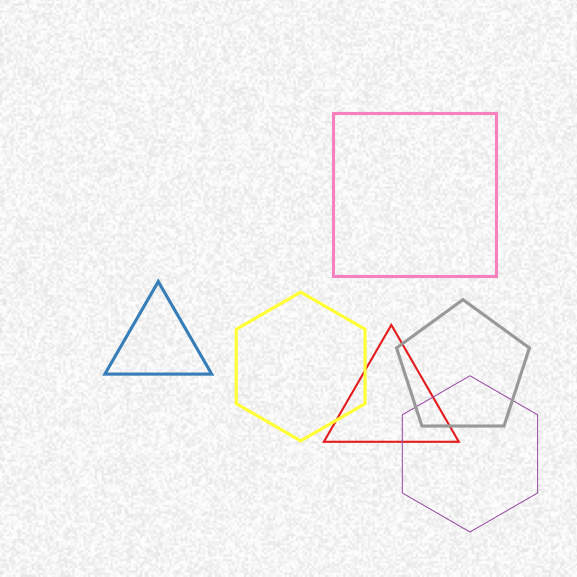[{"shape": "triangle", "thickness": 1, "radius": 0.67, "center": [0.678, 0.302]}, {"shape": "triangle", "thickness": 1.5, "radius": 0.53, "center": [0.274, 0.405]}, {"shape": "hexagon", "thickness": 0.5, "radius": 0.68, "center": [0.814, 0.213]}, {"shape": "hexagon", "thickness": 1.5, "radius": 0.64, "center": [0.521, 0.365]}, {"shape": "square", "thickness": 1.5, "radius": 0.71, "center": [0.718, 0.663]}, {"shape": "pentagon", "thickness": 1.5, "radius": 0.6, "center": [0.802, 0.359]}]